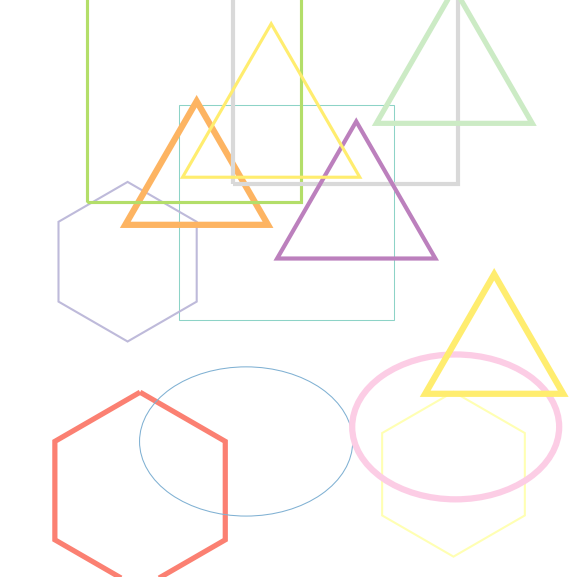[{"shape": "square", "thickness": 0.5, "radius": 0.93, "center": [0.496, 0.632]}, {"shape": "hexagon", "thickness": 1, "radius": 0.71, "center": [0.785, 0.178]}, {"shape": "hexagon", "thickness": 1, "radius": 0.69, "center": [0.221, 0.546]}, {"shape": "hexagon", "thickness": 2.5, "radius": 0.85, "center": [0.243, 0.15]}, {"shape": "oval", "thickness": 0.5, "radius": 0.92, "center": [0.426, 0.235]}, {"shape": "triangle", "thickness": 3, "radius": 0.71, "center": [0.341, 0.681]}, {"shape": "square", "thickness": 1.5, "radius": 0.92, "center": [0.336, 0.835]}, {"shape": "oval", "thickness": 3, "radius": 0.9, "center": [0.789, 0.26]}, {"shape": "square", "thickness": 2, "radius": 0.97, "center": [0.598, 0.875]}, {"shape": "triangle", "thickness": 2, "radius": 0.79, "center": [0.617, 0.631]}, {"shape": "triangle", "thickness": 2.5, "radius": 0.78, "center": [0.787, 0.863]}, {"shape": "triangle", "thickness": 3, "radius": 0.69, "center": [0.856, 0.386]}, {"shape": "triangle", "thickness": 1.5, "radius": 0.89, "center": [0.47, 0.781]}]